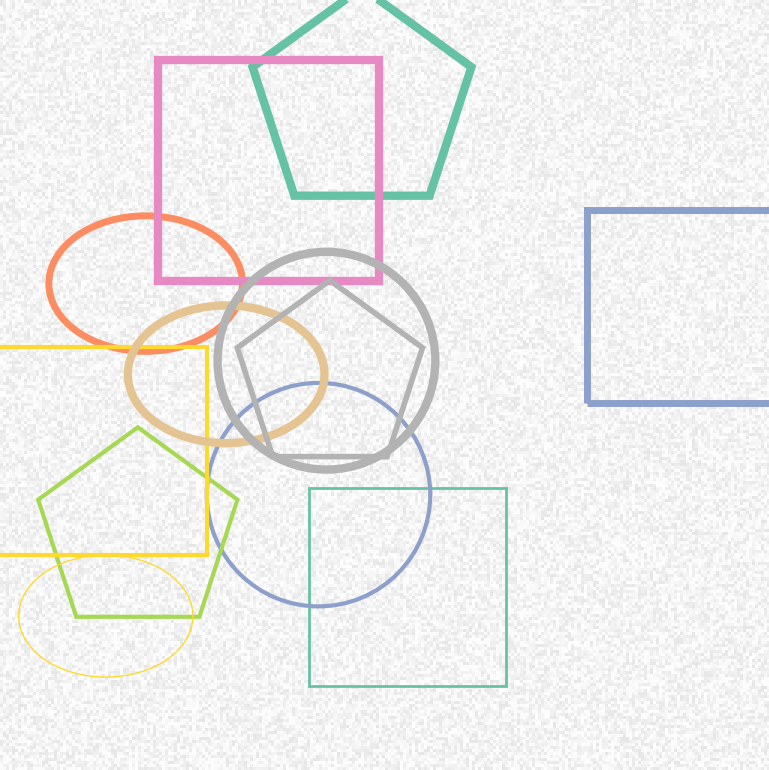[{"shape": "square", "thickness": 1, "radius": 0.64, "center": [0.529, 0.238]}, {"shape": "pentagon", "thickness": 3, "radius": 0.75, "center": [0.47, 0.867]}, {"shape": "oval", "thickness": 2.5, "radius": 0.63, "center": [0.189, 0.632]}, {"shape": "circle", "thickness": 1.5, "radius": 0.73, "center": [0.414, 0.358]}, {"shape": "square", "thickness": 2.5, "radius": 0.63, "center": [0.888, 0.602]}, {"shape": "square", "thickness": 3, "radius": 0.72, "center": [0.348, 0.779]}, {"shape": "pentagon", "thickness": 1.5, "radius": 0.68, "center": [0.179, 0.309]}, {"shape": "oval", "thickness": 0.5, "radius": 0.57, "center": [0.137, 0.2]}, {"shape": "square", "thickness": 1.5, "radius": 0.68, "center": [0.134, 0.414]}, {"shape": "oval", "thickness": 3, "radius": 0.64, "center": [0.294, 0.514]}, {"shape": "circle", "thickness": 3, "radius": 0.71, "center": [0.424, 0.532]}, {"shape": "pentagon", "thickness": 2, "radius": 0.63, "center": [0.428, 0.509]}]